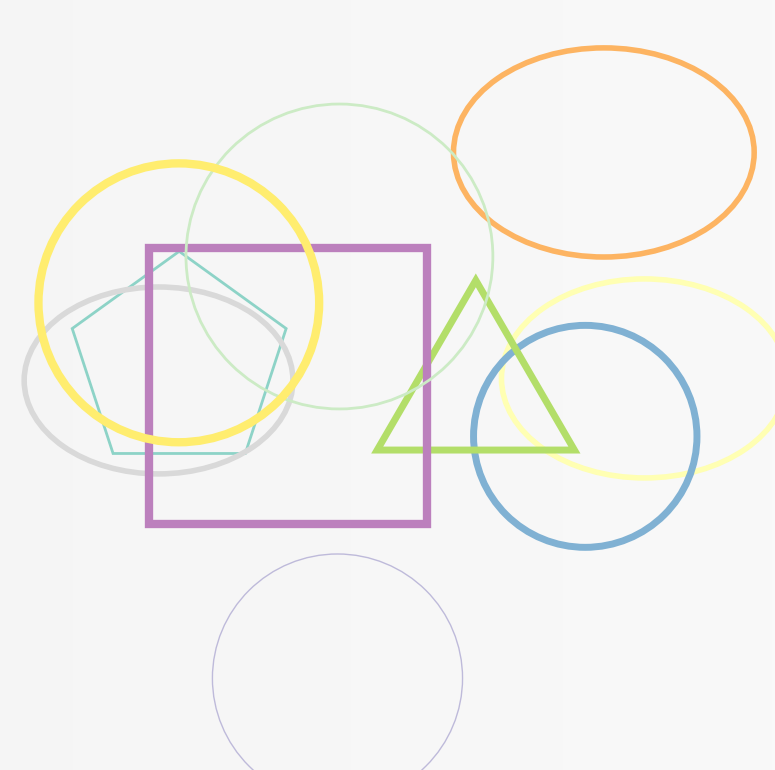[{"shape": "pentagon", "thickness": 1, "radius": 0.73, "center": [0.231, 0.528]}, {"shape": "oval", "thickness": 2, "radius": 0.92, "center": [0.832, 0.509]}, {"shape": "circle", "thickness": 0.5, "radius": 0.81, "center": [0.435, 0.119]}, {"shape": "circle", "thickness": 2.5, "radius": 0.72, "center": [0.755, 0.433]}, {"shape": "oval", "thickness": 2, "radius": 0.97, "center": [0.779, 0.802]}, {"shape": "triangle", "thickness": 2.5, "radius": 0.73, "center": [0.614, 0.489]}, {"shape": "oval", "thickness": 2, "radius": 0.87, "center": [0.205, 0.506]}, {"shape": "square", "thickness": 3, "radius": 0.9, "center": [0.371, 0.498]}, {"shape": "circle", "thickness": 1, "radius": 0.99, "center": [0.438, 0.667]}, {"shape": "circle", "thickness": 3, "radius": 0.91, "center": [0.231, 0.607]}]